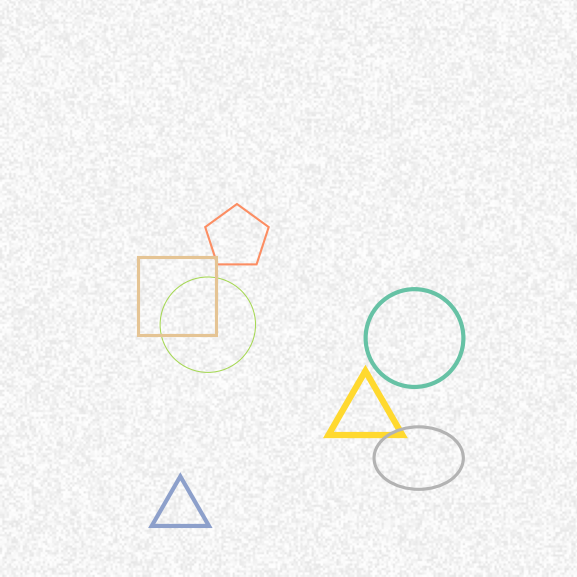[{"shape": "circle", "thickness": 2, "radius": 0.42, "center": [0.718, 0.414]}, {"shape": "pentagon", "thickness": 1, "radius": 0.29, "center": [0.41, 0.588]}, {"shape": "triangle", "thickness": 2, "radius": 0.29, "center": [0.312, 0.117]}, {"shape": "circle", "thickness": 0.5, "radius": 0.41, "center": [0.36, 0.437]}, {"shape": "triangle", "thickness": 3, "radius": 0.37, "center": [0.633, 0.283]}, {"shape": "square", "thickness": 1.5, "radius": 0.34, "center": [0.306, 0.486]}, {"shape": "oval", "thickness": 1.5, "radius": 0.39, "center": [0.725, 0.206]}]